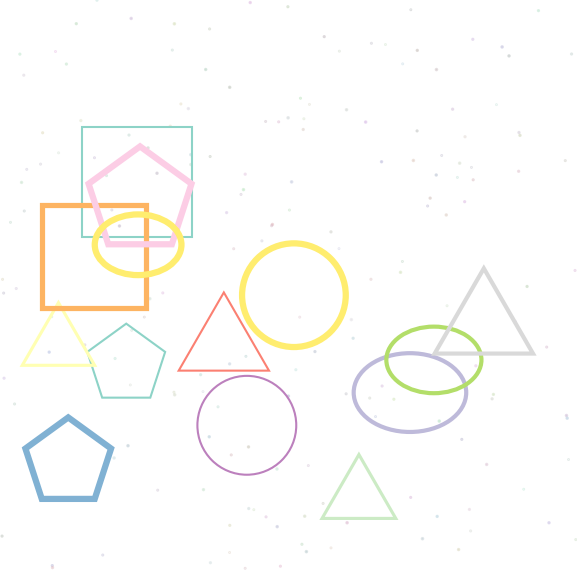[{"shape": "square", "thickness": 1, "radius": 0.48, "center": [0.238, 0.684]}, {"shape": "pentagon", "thickness": 1, "radius": 0.35, "center": [0.219, 0.368]}, {"shape": "triangle", "thickness": 1.5, "radius": 0.36, "center": [0.101, 0.403]}, {"shape": "oval", "thickness": 2, "radius": 0.49, "center": [0.71, 0.319]}, {"shape": "triangle", "thickness": 1, "radius": 0.45, "center": [0.388, 0.402]}, {"shape": "pentagon", "thickness": 3, "radius": 0.39, "center": [0.118, 0.198]}, {"shape": "square", "thickness": 2.5, "radius": 0.45, "center": [0.162, 0.555]}, {"shape": "oval", "thickness": 2, "radius": 0.41, "center": [0.751, 0.376]}, {"shape": "pentagon", "thickness": 3, "radius": 0.47, "center": [0.243, 0.652]}, {"shape": "triangle", "thickness": 2, "radius": 0.49, "center": [0.838, 0.436]}, {"shape": "circle", "thickness": 1, "radius": 0.43, "center": [0.427, 0.263]}, {"shape": "triangle", "thickness": 1.5, "radius": 0.37, "center": [0.621, 0.138]}, {"shape": "oval", "thickness": 3, "radius": 0.38, "center": [0.239, 0.575]}, {"shape": "circle", "thickness": 3, "radius": 0.45, "center": [0.509, 0.488]}]